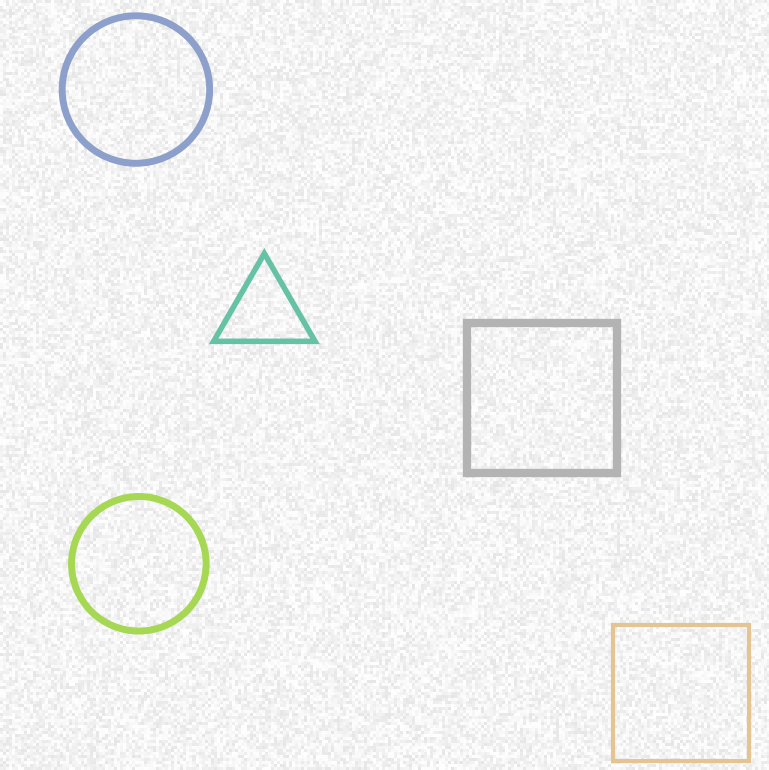[{"shape": "triangle", "thickness": 2, "radius": 0.38, "center": [0.343, 0.595]}, {"shape": "circle", "thickness": 2.5, "radius": 0.48, "center": [0.177, 0.884]}, {"shape": "circle", "thickness": 2.5, "radius": 0.44, "center": [0.18, 0.268]}, {"shape": "square", "thickness": 1.5, "radius": 0.44, "center": [0.885, 0.1]}, {"shape": "square", "thickness": 3, "radius": 0.49, "center": [0.704, 0.483]}]